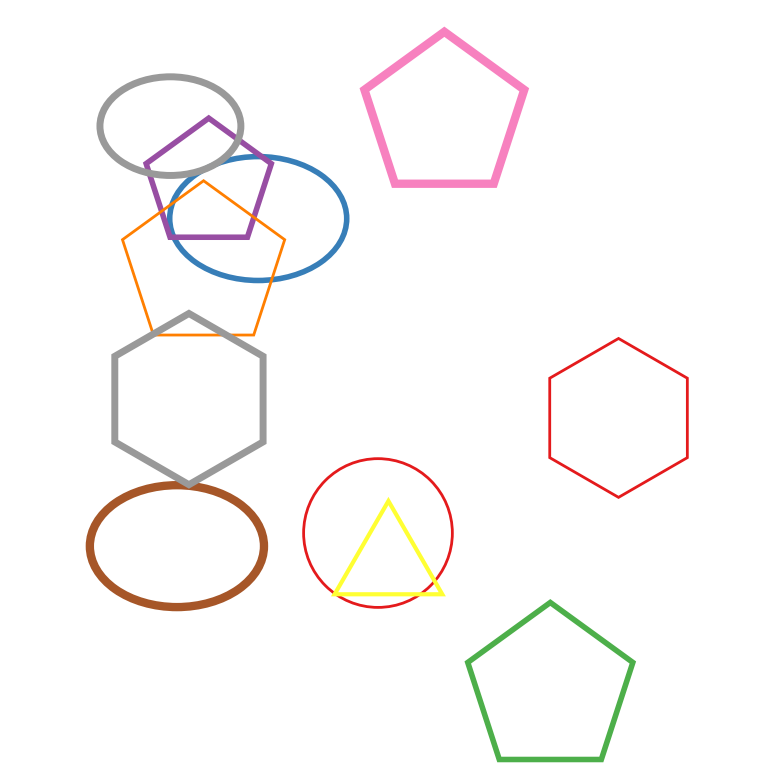[{"shape": "circle", "thickness": 1, "radius": 0.48, "center": [0.491, 0.308]}, {"shape": "hexagon", "thickness": 1, "radius": 0.52, "center": [0.803, 0.457]}, {"shape": "oval", "thickness": 2, "radius": 0.57, "center": [0.335, 0.716]}, {"shape": "pentagon", "thickness": 2, "radius": 0.56, "center": [0.715, 0.105]}, {"shape": "pentagon", "thickness": 2, "radius": 0.43, "center": [0.271, 0.761]}, {"shape": "pentagon", "thickness": 1, "radius": 0.55, "center": [0.264, 0.655]}, {"shape": "triangle", "thickness": 1.5, "radius": 0.4, "center": [0.504, 0.269]}, {"shape": "oval", "thickness": 3, "radius": 0.57, "center": [0.23, 0.291]}, {"shape": "pentagon", "thickness": 3, "radius": 0.55, "center": [0.577, 0.85]}, {"shape": "hexagon", "thickness": 2.5, "radius": 0.56, "center": [0.245, 0.482]}, {"shape": "oval", "thickness": 2.5, "radius": 0.46, "center": [0.221, 0.836]}]